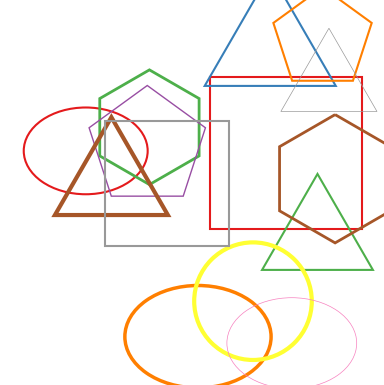[{"shape": "oval", "thickness": 1.5, "radius": 0.8, "center": [0.223, 0.608]}, {"shape": "square", "thickness": 1.5, "radius": 0.99, "center": [0.743, 0.602]}, {"shape": "triangle", "thickness": 1.5, "radius": 0.98, "center": [0.702, 0.875]}, {"shape": "hexagon", "thickness": 2, "radius": 0.74, "center": [0.388, 0.67]}, {"shape": "triangle", "thickness": 1.5, "radius": 0.83, "center": [0.825, 0.382]}, {"shape": "pentagon", "thickness": 1, "radius": 0.79, "center": [0.383, 0.619]}, {"shape": "oval", "thickness": 2.5, "radius": 0.95, "center": [0.514, 0.126]}, {"shape": "pentagon", "thickness": 1.5, "radius": 0.67, "center": [0.838, 0.899]}, {"shape": "circle", "thickness": 3, "radius": 0.76, "center": [0.657, 0.218]}, {"shape": "triangle", "thickness": 3, "radius": 0.85, "center": [0.289, 0.526]}, {"shape": "hexagon", "thickness": 2, "radius": 0.83, "center": [0.87, 0.536]}, {"shape": "oval", "thickness": 0.5, "radius": 0.84, "center": [0.758, 0.109]}, {"shape": "square", "thickness": 1.5, "radius": 0.81, "center": [0.434, 0.524]}, {"shape": "triangle", "thickness": 0.5, "radius": 0.72, "center": [0.854, 0.782]}]